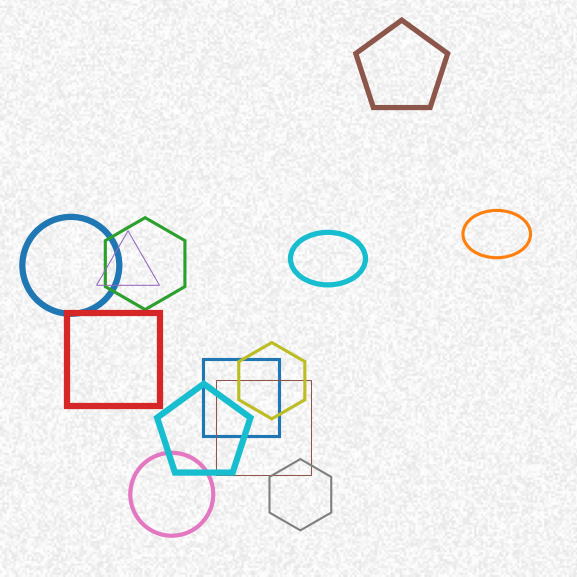[{"shape": "square", "thickness": 1.5, "radius": 0.33, "center": [0.417, 0.311]}, {"shape": "circle", "thickness": 3, "radius": 0.42, "center": [0.123, 0.54]}, {"shape": "oval", "thickness": 1.5, "radius": 0.29, "center": [0.86, 0.594]}, {"shape": "hexagon", "thickness": 1.5, "radius": 0.4, "center": [0.251, 0.543]}, {"shape": "square", "thickness": 3, "radius": 0.4, "center": [0.197, 0.376]}, {"shape": "triangle", "thickness": 0.5, "radius": 0.31, "center": [0.222, 0.537]}, {"shape": "pentagon", "thickness": 2.5, "radius": 0.42, "center": [0.696, 0.881]}, {"shape": "square", "thickness": 0.5, "radius": 0.41, "center": [0.456, 0.259]}, {"shape": "circle", "thickness": 2, "radius": 0.36, "center": [0.297, 0.143]}, {"shape": "hexagon", "thickness": 1, "radius": 0.31, "center": [0.52, 0.142]}, {"shape": "hexagon", "thickness": 1.5, "radius": 0.33, "center": [0.471, 0.34]}, {"shape": "pentagon", "thickness": 3, "radius": 0.42, "center": [0.353, 0.25]}, {"shape": "oval", "thickness": 2.5, "radius": 0.32, "center": [0.568, 0.551]}]